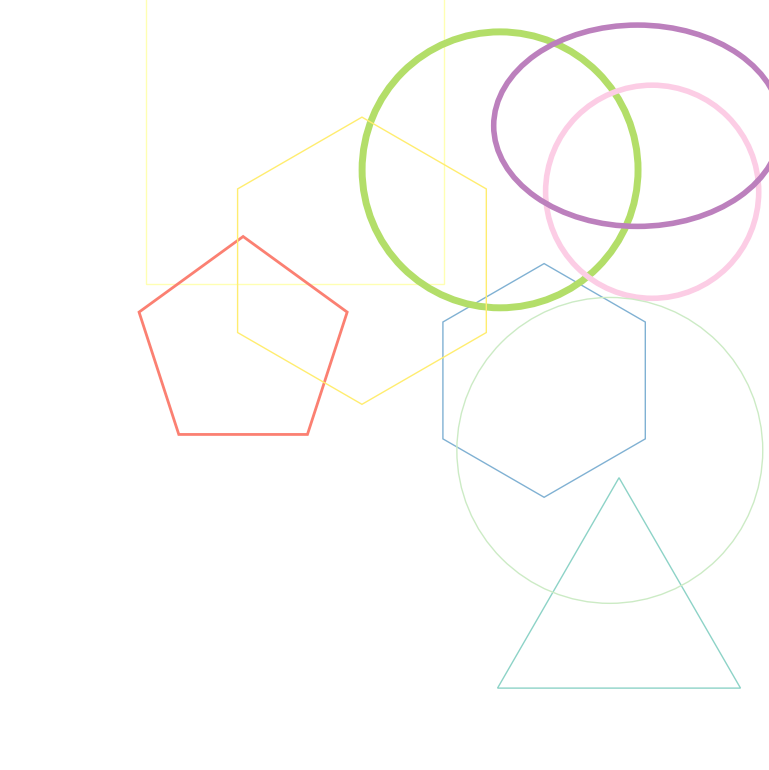[{"shape": "triangle", "thickness": 0.5, "radius": 0.91, "center": [0.804, 0.197]}, {"shape": "square", "thickness": 0.5, "radius": 0.97, "center": [0.383, 0.825]}, {"shape": "pentagon", "thickness": 1, "radius": 0.71, "center": [0.316, 0.551]}, {"shape": "hexagon", "thickness": 0.5, "radius": 0.76, "center": [0.707, 0.506]}, {"shape": "circle", "thickness": 2.5, "radius": 0.9, "center": [0.649, 0.779]}, {"shape": "circle", "thickness": 2, "radius": 0.69, "center": [0.847, 0.751]}, {"shape": "oval", "thickness": 2, "radius": 0.93, "center": [0.828, 0.837]}, {"shape": "circle", "thickness": 0.5, "radius": 0.99, "center": [0.792, 0.415]}, {"shape": "hexagon", "thickness": 0.5, "radius": 0.93, "center": [0.47, 0.661]}]